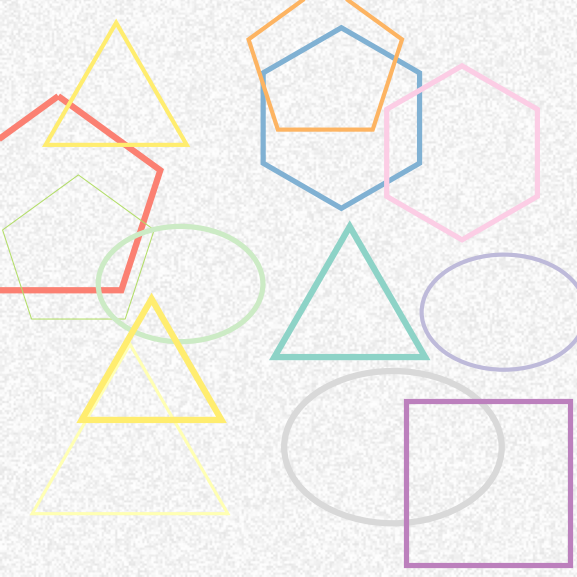[{"shape": "triangle", "thickness": 3, "radius": 0.75, "center": [0.606, 0.456]}, {"shape": "triangle", "thickness": 1.5, "radius": 0.98, "center": [0.225, 0.207]}, {"shape": "oval", "thickness": 2, "radius": 0.71, "center": [0.872, 0.459]}, {"shape": "pentagon", "thickness": 3, "radius": 0.93, "center": [0.101, 0.647]}, {"shape": "hexagon", "thickness": 2.5, "radius": 0.78, "center": [0.591, 0.795]}, {"shape": "pentagon", "thickness": 2, "radius": 0.7, "center": [0.563, 0.888]}, {"shape": "pentagon", "thickness": 0.5, "radius": 0.69, "center": [0.136, 0.558]}, {"shape": "hexagon", "thickness": 2.5, "radius": 0.75, "center": [0.8, 0.734]}, {"shape": "oval", "thickness": 3, "radius": 0.94, "center": [0.68, 0.225]}, {"shape": "square", "thickness": 2.5, "radius": 0.71, "center": [0.845, 0.162]}, {"shape": "oval", "thickness": 2.5, "radius": 0.71, "center": [0.313, 0.507]}, {"shape": "triangle", "thickness": 3, "radius": 0.7, "center": [0.262, 0.342]}, {"shape": "triangle", "thickness": 2, "radius": 0.71, "center": [0.201, 0.819]}]